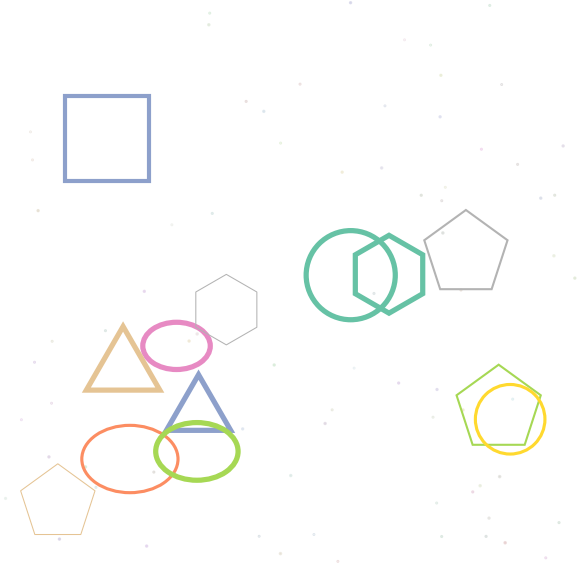[{"shape": "hexagon", "thickness": 2.5, "radius": 0.34, "center": [0.674, 0.524]}, {"shape": "circle", "thickness": 2.5, "radius": 0.39, "center": [0.607, 0.523]}, {"shape": "oval", "thickness": 1.5, "radius": 0.42, "center": [0.225, 0.204]}, {"shape": "square", "thickness": 2, "radius": 0.37, "center": [0.185, 0.759]}, {"shape": "triangle", "thickness": 2.5, "radius": 0.32, "center": [0.344, 0.286]}, {"shape": "oval", "thickness": 2.5, "radius": 0.29, "center": [0.306, 0.4]}, {"shape": "oval", "thickness": 2.5, "radius": 0.36, "center": [0.341, 0.217]}, {"shape": "pentagon", "thickness": 1, "radius": 0.38, "center": [0.863, 0.291]}, {"shape": "circle", "thickness": 1.5, "radius": 0.3, "center": [0.883, 0.273]}, {"shape": "triangle", "thickness": 2.5, "radius": 0.37, "center": [0.213, 0.36]}, {"shape": "pentagon", "thickness": 0.5, "radius": 0.34, "center": [0.1, 0.128]}, {"shape": "pentagon", "thickness": 1, "radius": 0.38, "center": [0.807, 0.56]}, {"shape": "hexagon", "thickness": 0.5, "radius": 0.31, "center": [0.392, 0.463]}]